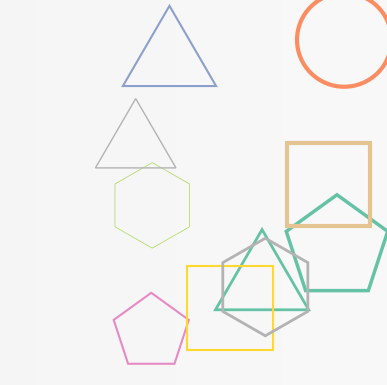[{"shape": "triangle", "thickness": 2, "radius": 0.69, "center": [0.676, 0.265]}, {"shape": "pentagon", "thickness": 2.5, "radius": 0.69, "center": [0.87, 0.356]}, {"shape": "circle", "thickness": 3, "radius": 0.61, "center": [0.888, 0.897]}, {"shape": "triangle", "thickness": 1.5, "radius": 0.69, "center": [0.437, 0.846]}, {"shape": "pentagon", "thickness": 1.5, "radius": 0.51, "center": [0.39, 0.138]}, {"shape": "hexagon", "thickness": 0.5, "radius": 0.56, "center": [0.393, 0.467]}, {"shape": "square", "thickness": 1.5, "radius": 0.55, "center": [0.593, 0.2]}, {"shape": "square", "thickness": 3, "radius": 0.54, "center": [0.848, 0.52]}, {"shape": "triangle", "thickness": 1, "radius": 0.6, "center": [0.35, 0.624]}, {"shape": "hexagon", "thickness": 2, "radius": 0.63, "center": [0.685, 0.255]}]